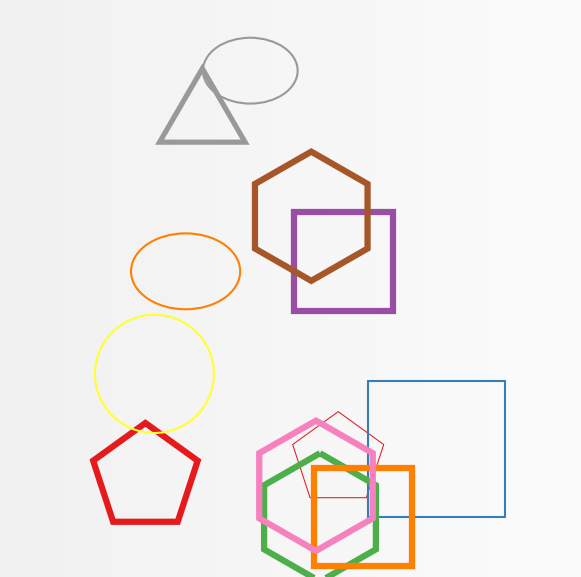[{"shape": "pentagon", "thickness": 3, "radius": 0.47, "center": [0.25, 0.172]}, {"shape": "pentagon", "thickness": 0.5, "radius": 0.41, "center": [0.582, 0.204]}, {"shape": "square", "thickness": 1, "radius": 0.59, "center": [0.751, 0.222]}, {"shape": "hexagon", "thickness": 3, "radius": 0.56, "center": [0.551, 0.103]}, {"shape": "square", "thickness": 3, "radius": 0.43, "center": [0.591, 0.546]}, {"shape": "square", "thickness": 3, "radius": 0.42, "center": [0.625, 0.104]}, {"shape": "oval", "thickness": 1, "radius": 0.47, "center": [0.319, 0.529]}, {"shape": "circle", "thickness": 1, "radius": 0.51, "center": [0.266, 0.352]}, {"shape": "hexagon", "thickness": 3, "radius": 0.56, "center": [0.536, 0.625]}, {"shape": "hexagon", "thickness": 3, "radius": 0.56, "center": [0.544, 0.158]}, {"shape": "triangle", "thickness": 2.5, "radius": 0.42, "center": [0.348, 0.795]}, {"shape": "oval", "thickness": 1, "radius": 0.41, "center": [0.431, 0.877]}]